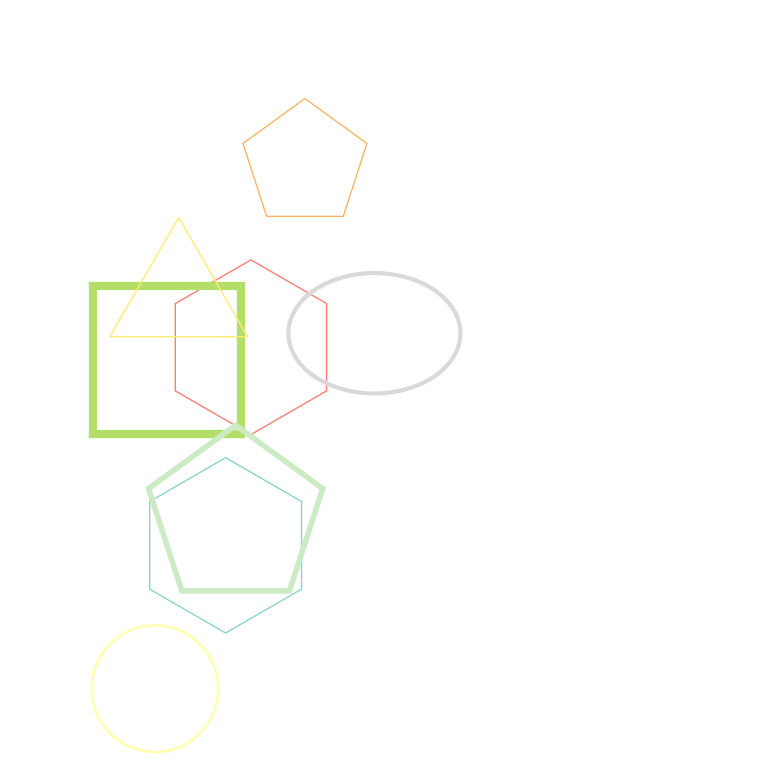[{"shape": "hexagon", "thickness": 0.5, "radius": 0.57, "center": [0.293, 0.292]}, {"shape": "circle", "thickness": 1, "radius": 0.41, "center": [0.201, 0.106]}, {"shape": "hexagon", "thickness": 0.5, "radius": 0.57, "center": [0.326, 0.549]}, {"shape": "pentagon", "thickness": 0.5, "radius": 0.42, "center": [0.396, 0.787]}, {"shape": "square", "thickness": 3, "radius": 0.48, "center": [0.217, 0.532]}, {"shape": "oval", "thickness": 1.5, "radius": 0.56, "center": [0.486, 0.567]}, {"shape": "pentagon", "thickness": 2, "radius": 0.59, "center": [0.306, 0.329]}, {"shape": "triangle", "thickness": 0.5, "radius": 0.52, "center": [0.232, 0.614]}]